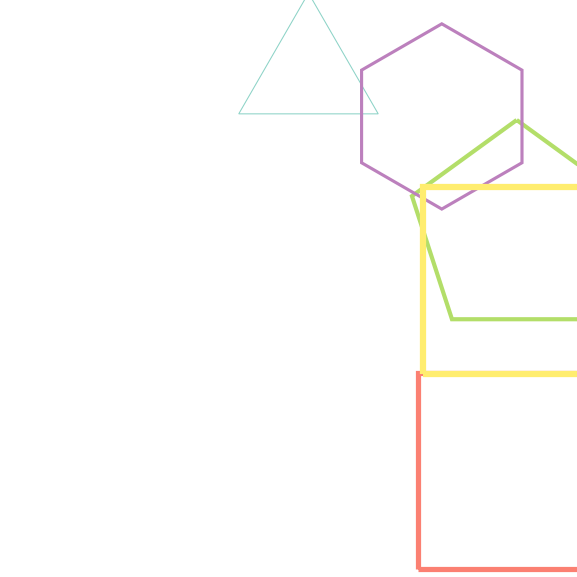[{"shape": "triangle", "thickness": 0.5, "radius": 0.7, "center": [0.534, 0.872]}, {"shape": "square", "thickness": 2.5, "radius": 0.85, "center": [0.894, 0.183]}, {"shape": "pentagon", "thickness": 2, "radius": 0.95, "center": [0.895, 0.601]}, {"shape": "hexagon", "thickness": 1.5, "radius": 0.8, "center": [0.765, 0.797]}, {"shape": "square", "thickness": 3, "radius": 0.81, "center": [0.894, 0.513]}]